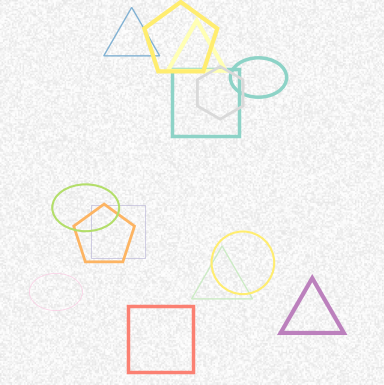[{"shape": "oval", "thickness": 2.5, "radius": 0.37, "center": [0.671, 0.799]}, {"shape": "square", "thickness": 2.5, "radius": 0.43, "center": [0.533, 0.735]}, {"shape": "triangle", "thickness": 3, "radius": 0.43, "center": [0.511, 0.86]}, {"shape": "square", "thickness": 0.5, "radius": 0.34, "center": [0.306, 0.399]}, {"shape": "square", "thickness": 2.5, "radius": 0.43, "center": [0.417, 0.12]}, {"shape": "triangle", "thickness": 1, "radius": 0.42, "center": [0.342, 0.897]}, {"shape": "pentagon", "thickness": 2, "radius": 0.41, "center": [0.27, 0.387]}, {"shape": "oval", "thickness": 1.5, "radius": 0.43, "center": [0.223, 0.46]}, {"shape": "oval", "thickness": 0.5, "radius": 0.34, "center": [0.145, 0.242]}, {"shape": "hexagon", "thickness": 2, "radius": 0.34, "center": [0.572, 0.759]}, {"shape": "triangle", "thickness": 3, "radius": 0.47, "center": [0.811, 0.183]}, {"shape": "triangle", "thickness": 1, "radius": 0.46, "center": [0.577, 0.269]}, {"shape": "circle", "thickness": 1.5, "radius": 0.41, "center": [0.631, 0.317]}, {"shape": "pentagon", "thickness": 3, "radius": 0.5, "center": [0.47, 0.895]}]